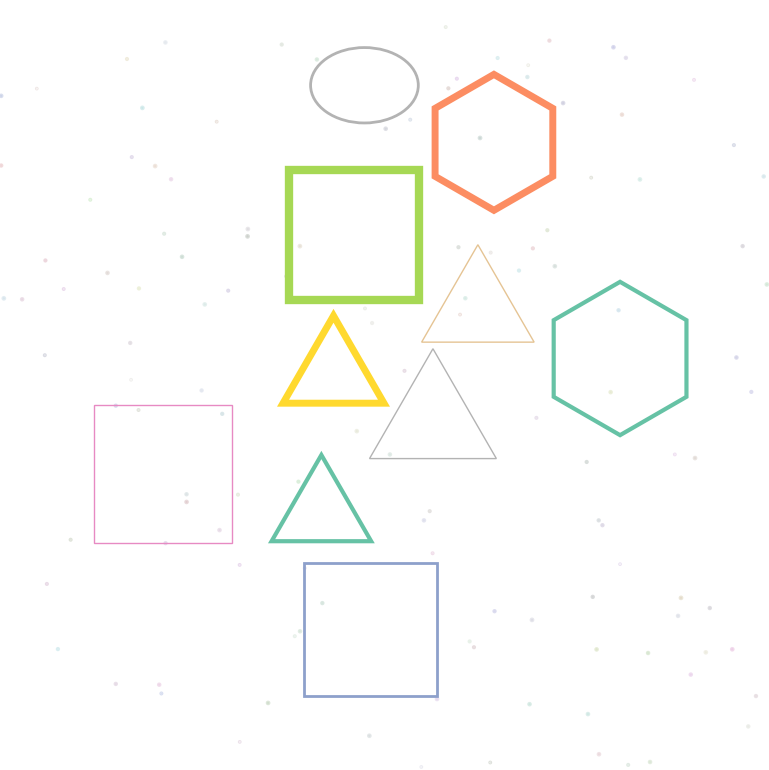[{"shape": "triangle", "thickness": 1.5, "radius": 0.37, "center": [0.417, 0.334]}, {"shape": "hexagon", "thickness": 1.5, "radius": 0.5, "center": [0.805, 0.534]}, {"shape": "hexagon", "thickness": 2.5, "radius": 0.44, "center": [0.641, 0.815]}, {"shape": "square", "thickness": 1, "radius": 0.43, "center": [0.481, 0.182]}, {"shape": "square", "thickness": 0.5, "radius": 0.45, "center": [0.212, 0.385]}, {"shape": "square", "thickness": 3, "radius": 0.42, "center": [0.46, 0.695]}, {"shape": "triangle", "thickness": 2.5, "radius": 0.38, "center": [0.433, 0.514]}, {"shape": "triangle", "thickness": 0.5, "radius": 0.42, "center": [0.621, 0.598]}, {"shape": "triangle", "thickness": 0.5, "radius": 0.48, "center": [0.562, 0.452]}, {"shape": "oval", "thickness": 1, "radius": 0.35, "center": [0.473, 0.889]}]